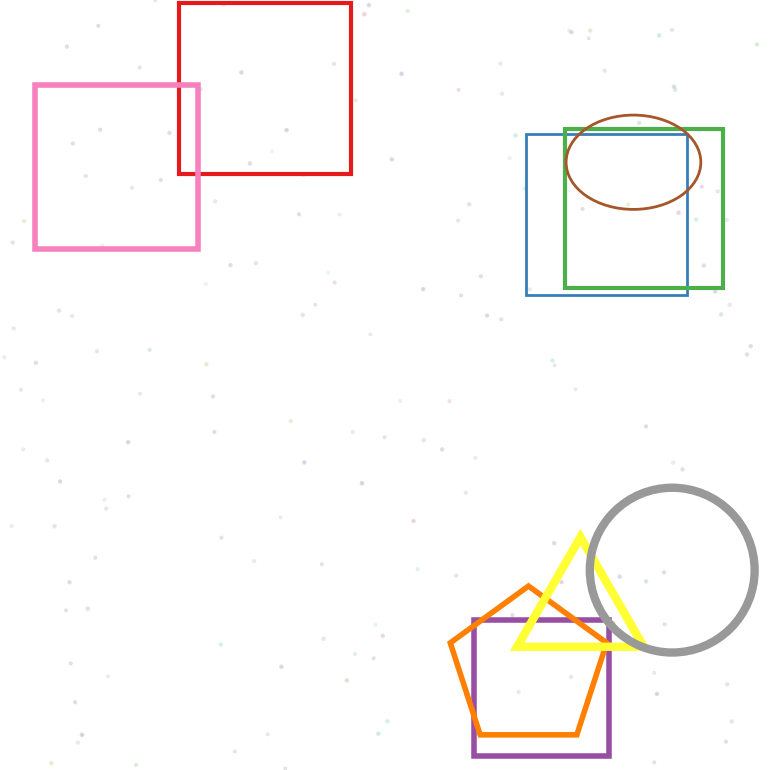[{"shape": "square", "thickness": 1.5, "radius": 0.56, "center": [0.344, 0.885]}, {"shape": "square", "thickness": 1, "radius": 0.52, "center": [0.787, 0.722]}, {"shape": "square", "thickness": 1.5, "radius": 0.51, "center": [0.836, 0.729]}, {"shape": "square", "thickness": 2, "radius": 0.44, "center": [0.703, 0.107]}, {"shape": "pentagon", "thickness": 2, "radius": 0.53, "center": [0.686, 0.132]}, {"shape": "triangle", "thickness": 3, "radius": 0.47, "center": [0.754, 0.208]}, {"shape": "oval", "thickness": 1, "radius": 0.44, "center": [0.823, 0.789]}, {"shape": "square", "thickness": 2, "radius": 0.53, "center": [0.151, 0.784]}, {"shape": "circle", "thickness": 3, "radius": 0.54, "center": [0.873, 0.26]}]